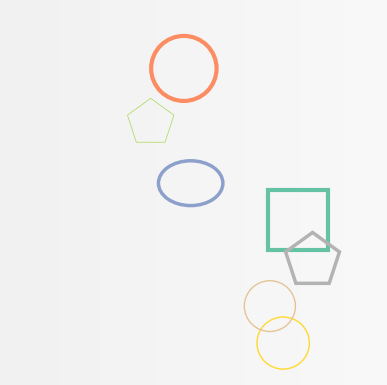[{"shape": "square", "thickness": 3, "radius": 0.39, "center": [0.769, 0.428]}, {"shape": "circle", "thickness": 3, "radius": 0.42, "center": [0.474, 0.822]}, {"shape": "oval", "thickness": 2.5, "radius": 0.42, "center": [0.492, 0.524]}, {"shape": "pentagon", "thickness": 0.5, "radius": 0.32, "center": [0.389, 0.682]}, {"shape": "circle", "thickness": 1, "radius": 0.34, "center": [0.731, 0.109]}, {"shape": "circle", "thickness": 1, "radius": 0.33, "center": [0.696, 0.205]}, {"shape": "pentagon", "thickness": 2.5, "radius": 0.37, "center": [0.807, 0.323]}]